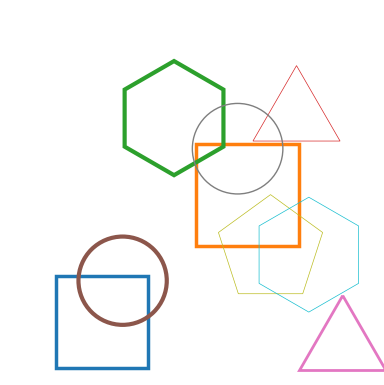[{"shape": "square", "thickness": 2.5, "radius": 0.6, "center": [0.265, 0.163]}, {"shape": "square", "thickness": 2.5, "radius": 0.67, "center": [0.642, 0.494]}, {"shape": "hexagon", "thickness": 3, "radius": 0.74, "center": [0.452, 0.693]}, {"shape": "triangle", "thickness": 0.5, "radius": 0.65, "center": [0.77, 0.699]}, {"shape": "circle", "thickness": 3, "radius": 0.57, "center": [0.318, 0.271]}, {"shape": "triangle", "thickness": 2, "radius": 0.65, "center": [0.89, 0.103]}, {"shape": "circle", "thickness": 1, "radius": 0.59, "center": [0.617, 0.614]}, {"shape": "pentagon", "thickness": 0.5, "radius": 0.71, "center": [0.703, 0.352]}, {"shape": "hexagon", "thickness": 0.5, "radius": 0.75, "center": [0.802, 0.339]}]